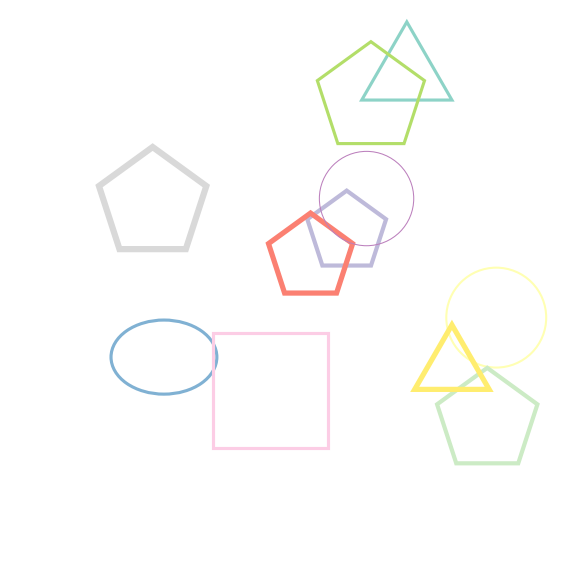[{"shape": "triangle", "thickness": 1.5, "radius": 0.45, "center": [0.704, 0.871]}, {"shape": "circle", "thickness": 1, "radius": 0.43, "center": [0.859, 0.449]}, {"shape": "pentagon", "thickness": 2, "radius": 0.36, "center": [0.6, 0.597]}, {"shape": "pentagon", "thickness": 2.5, "radius": 0.38, "center": [0.538, 0.554]}, {"shape": "oval", "thickness": 1.5, "radius": 0.46, "center": [0.284, 0.381]}, {"shape": "pentagon", "thickness": 1.5, "radius": 0.49, "center": [0.642, 0.829]}, {"shape": "square", "thickness": 1.5, "radius": 0.5, "center": [0.469, 0.323]}, {"shape": "pentagon", "thickness": 3, "radius": 0.49, "center": [0.264, 0.647]}, {"shape": "circle", "thickness": 0.5, "radius": 0.41, "center": [0.635, 0.655]}, {"shape": "pentagon", "thickness": 2, "radius": 0.46, "center": [0.844, 0.271]}, {"shape": "triangle", "thickness": 2.5, "radius": 0.37, "center": [0.783, 0.362]}]